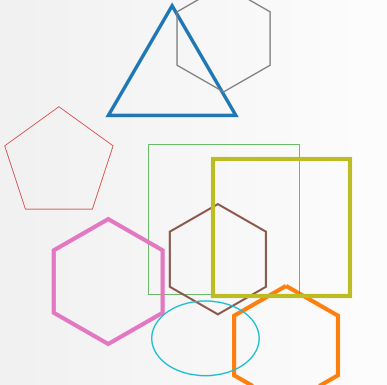[{"shape": "triangle", "thickness": 2.5, "radius": 0.95, "center": [0.444, 0.795]}, {"shape": "hexagon", "thickness": 3, "radius": 0.77, "center": [0.738, 0.103]}, {"shape": "square", "thickness": 0.5, "radius": 0.98, "center": [0.577, 0.431]}, {"shape": "pentagon", "thickness": 0.5, "radius": 0.74, "center": [0.152, 0.576]}, {"shape": "hexagon", "thickness": 1.5, "radius": 0.72, "center": [0.562, 0.327]}, {"shape": "hexagon", "thickness": 3, "radius": 0.81, "center": [0.279, 0.269]}, {"shape": "hexagon", "thickness": 1, "radius": 0.69, "center": [0.577, 0.9]}, {"shape": "square", "thickness": 3, "radius": 0.89, "center": [0.726, 0.41]}, {"shape": "oval", "thickness": 1, "radius": 0.69, "center": [0.53, 0.121]}]